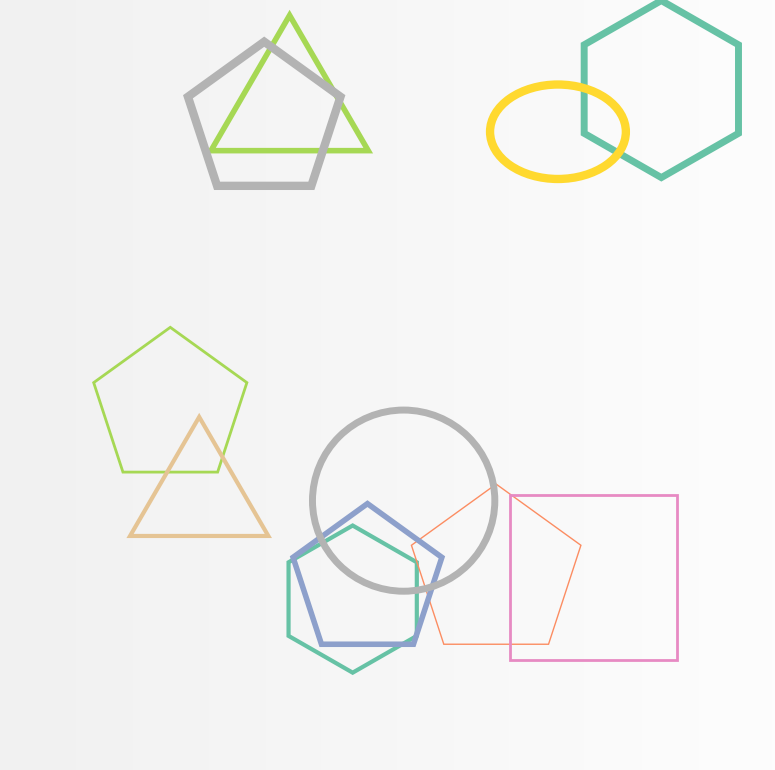[{"shape": "hexagon", "thickness": 2.5, "radius": 0.57, "center": [0.853, 0.884]}, {"shape": "hexagon", "thickness": 1.5, "radius": 0.48, "center": [0.455, 0.222]}, {"shape": "pentagon", "thickness": 0.5, "radius": 0.57, "center": [0.64, 0.256]}, {"shape": "pentagon", "thickness": 2, "radius": 0.5, "center": [0.474, 0.245]}, {"shape": "square", "thickness": 1, "radius": 0.54, "center": [0.766, 0.25]}, {"shape": "triangle", "thickness": 2, "radius": 0.59, "center": [0.374, 0.863]}, {"shape": "pentagon", "thickness": 1, "radius": 0.52, "center": [0.22, 0.471]}, {"shape": "oval", "thickness": 3, "radius": 0.44, "center": [0.72, 0.829]}, {"shape": "triangle", "thickness": 1.5, "radius": 0.52, "center": [0.257, 0.355]}, {"shape": "circle", "thickness": 2.5, "radius": 0.59, "center": [0.521, 0.35]}, {"shape": "pentagon", "thickness": 3, "radius": 0.52, "center": [0.341, 0.842]}]